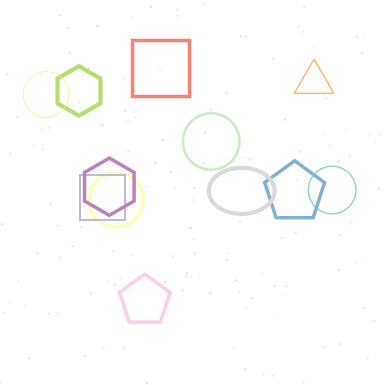[{"shape": "circle", "thickness": 1, "radius": 0.31, "center": [0.863, 0.507]}, {"shape": "circle", "thickness": 2.5, "radius": 0.35, "center": [0.302, 0.481]}, {"shape": "square", "thickness": 1.5, "radius": 0.29, "center": [0.267, 0.487]}, {"shape": "square", "thickness": 2.5, "radius": 0.37, "center": [0.417, 0.823]}, {"shape": "pentagon", "thickness": 2.5, "radius": 0.41, "center": [0.765, 0.501]}, {"shape": "triangle", "thickness": 1, "radius": 0.3, "center": [0.816, 0.787]}, {"shape": "hexagon", "thickness": 3, "radius": 0.32, "center": [0.205, 0.764]}, {"shape": "pentagon", "thickness": 2.5, "radius": 0.34, "center": [0.376, 0.219]}, {"shape": "oval", "thickness": 3, "radius": 0.43, "center": [0.628, 0.504]}, {"shape": "hexagon", "thickness": 2.5, "radius": 0.37, "center": [0.284, 0.515]}, {"shape": "circle", "thickness": 2, "radius": 0.37, "center": [0.549, 0.632]}, {"shape": "circle", "thickness": 0.5, "radius": 0.3, "center": [0.12, 0.754]}]